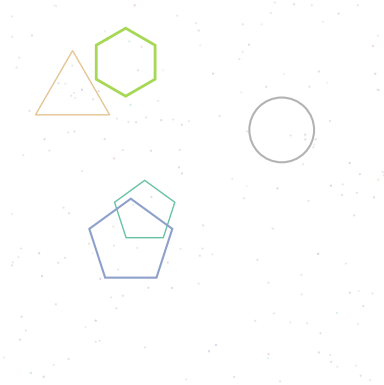[{"shape": "pentagon", "thickness": 1, "radius": 0.41, "center": [0.376, 0.449]}, {"shape": "pentagon", "thickness": 1.5, "radius": 0.57, "center": [0.34, 0.371]}, {"shape": "hexagon", "thickness": 2, "radius": 0.44, "center": [0.326, 0.838]}, {"shape": "triangle", "thickness": 1, "radius": 0.56, "center": [0.188, 0.757]}, {"shape": "circle", "thickness": 1.5, "radius": 0.42, "center": [0.732, 0.663]}]